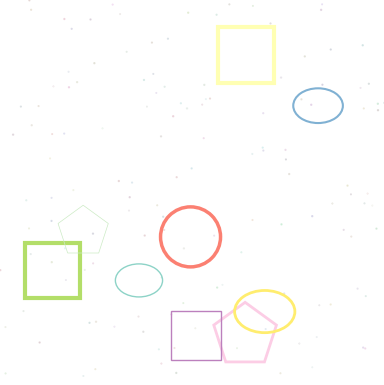[{"shape": "oval", "thickness": 1, "radius": 0.31, "center": [0.361, 0.272]}, {"shape": "square", "thickness": 3, "radius": 0.36, "center": [0.638, 0.858]}, {"shape": "circle", "thickness": 2.5, "radius": 0.39, "center": [0.495, 0.385]}, {"shape": "oval", "thickness": 1.5, "radius": 0.32, "center": [0.826, 0.726]}, {"shape": "square", "thickness": 3, "radius": 0.36, "center": [0.137, 0.298]}, {"shape": "pentagon", "thickness": 2, "radius": 0.43, "center": [0.637, 0.129]}, {"shape": "square", "thickness": 1, "radius": 0.32, "center": [0.509, 0.128]}, {"shape": "pentagon", "thickness": 0.5, "radius": 0.34, "center": [0.216, 0.398]}, {"shape": "oval", "thickness": 2, "radius": 0.39, "center": [0.688, 0.191]}]